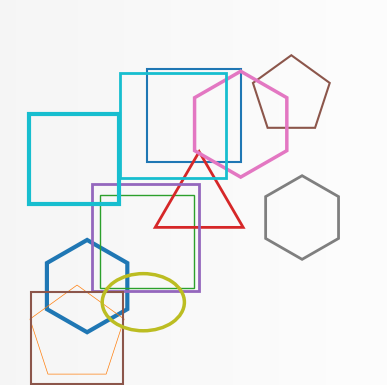[{"shape": "square", "thickness": 1.5, "radius": 0.6, "center": [0.5, 0.701]}, {"shape": "hexagon", "thickness": 3, "radius": 0.6, "center": [0.225, 0.257]}, {"shape": "pentagon", "thickness": 0.5, "radius": 0.64, "center": [0.199, 0.132]}, {"shape": "square", "thickness": 1, "radius": 0.61, "center": [0.379, 0.373]}, {"shape": "triangle", "thickness": 2, "radius": 0.66, "center": [0.514, 0.475]}, {"shape": "square", "thickness": 2, "radius": 0.69, "center": [0.376, 0.383]}, {"shape": "pentagon", "thickness": 1.5, "radius": 0.52, "center": [0.752, 0.752]}, {"shape": "square", "thickness": 1.5, "radius": 0.59, "center": [0.199, 0.122]}, {"shape": "hexagon", "thickness": 2.5, "radius": 0.69, "center": [0.621, 0.677]}, {"shape": "hexagon", "thickness": 2, "radius": 0.54, "center": [0.78, 0.435]}, {"shape": "oval", "thickness": 2.5, "radius": 0.53, "center": [0.37, 0.215]}, {"shape": "square", "thickness": 3, "radius": 0.59, "center": [0.191, 0.588]}, {"shape": "square", "thickness": 2, "radius": 0.68, "center": [0.447, 0.674]}]